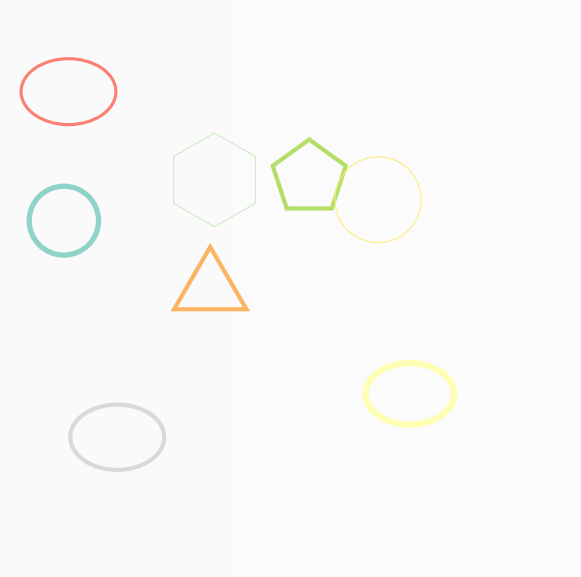[{"shape": "circle", "thickness": 2.5, "radius": 0.3, "center": [0.11, 0.617]}, {"shape": "oval", "thickness": 3, "radius": 0.38, "center": [0.705, 0.317]}, {"shape": "oval", "thickness": 1.5, "radius": 0.41, "center": [0.118, 0.84]}, {"shape": "triangle", "thickness": 2, "radius": 0.36, "center": [0.362, 0.5]}, {"shape": "pentagon", "thickness": 2, "radius": 0.33, "center": [0.532, 0.692]}, {"shape": "oval", "thickness": 2, "radius": 0.4, "center": [0.202, 0.242]}, {"shape": "hexagon", "thickness": 0.5, "radius": 0.41, "center": [0.369, 0.688]}, {"shape": "circle", "thickness": 0.5, "radius": 0.37, "center": [0.65, 0.653]}]